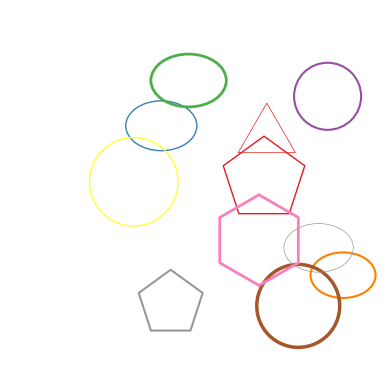[{"shape": "pentagon", "thickness": 1, "radius": 0.56, "center": [0.686, 0.535]}, {"shape": "triangle", "thickness": 0.5, "radius": 0.43, "center": [0.693, 0.646]}, {"shape": "oval", "thickness": 1, "radius": 0.46, "center": [0.419, 0.673]}, {"shape": "oval", "thickness": 2, "radius": 0.49, "center": [0.49, 0.791]}, {"shape": "circle", "thickness": 1.5, "radius": 0.44, "center": [0.851, 0.75]}, {"shape": "oval", "thickness": 1.5, "radius": 0.42, "center": [0.891, 0.285]}, {"shape": "circle", "thickness": 1, "radius": 0.57, "center": [0.347, 0.528]}, {"shape": "circle", "thickness": 2.5, "radius": 0.54, "center": [0.775, 0.205]}, {"shape": "hexagon", "thickness": 2, "radius": 0.59, "center": [0.673, 0.376]}, {"shape": "oval", "thickness": 0.5, "radius": 0.45, "center": [0.828, 0.356]}, {"shape": "pentagon", "thickness": 1.5, "radius": 0.44, "center": [0.443, 0.212]}]